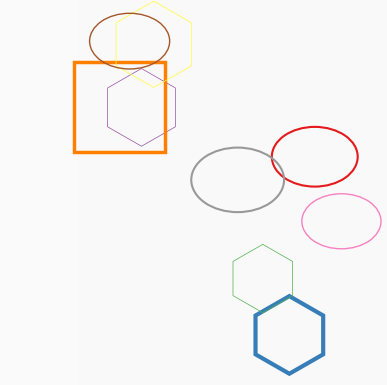[{"shape": "oval", "thickness": 1.5, "radius": 0.55, "center": [0.812, 0.593]}, {"shape": "hexagon", "thickness": 3, "radius": 0.5, "center": [0.747, 0.13]}, {"shape": "hexagon", "thickness": 0.5, "radius": 0.44, "center": [0.678, 0.277]}, {"shape": "hexagon", "thickness": 0.5, "radius": 0.5, "center": [0.365, 0.721]}, {"shape": "square", "thickness": 2.5, "radius": 0.58, "center": [0.309, 0.722]}, {"shape": "hexagon", "thickness": 0.5, "radius": 0.56, "center": [0.397, 0.885]}, {"shape": "oval", "thickness": 1, "radius": 0.52, "center": [0.335, 0.893]}, {"shape": "oval", "thickness": 1, "radius": 0.51, "center": [0.881, 0.425]}, {"shape": "oval", "thickness": 1.5, "radius": 0.6, "center": [0.613, 0.533]}]